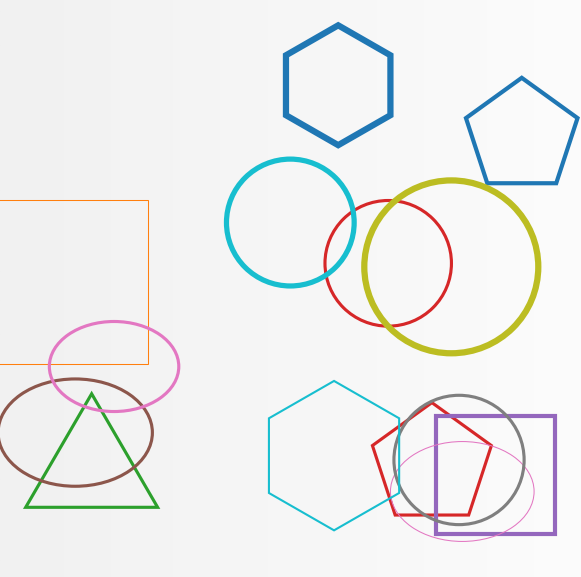[{"shape": "pentagon", "thickness": 2, "radius": 0.5, "center": [0.898, 0.763]}, {"shape": "hexagon", "thickness": 3, "radius": 0.52, "center": [0.582, 0.852]}, {"shape": "square", "thickness": 0.5, "radius": 0.71, "center": [0.113, 0.511]}, {"shape": "triangle", "thickness": 1.5, "radius": 0.66, "center": [0.158, 0.186]}, {"shape": "circle", "thickness": 1.5, "radius": 0.54, "center": [0.668, 0.543]}, {"shape": "pentagon", "thickness": 1.5, "radius": 0.54, "center": [0.743, 0.194]}, {"shape": "square", "thickness": 2, "radius": 0.51, "center": [0.852, 0.177]}, {"shape": "oval", "thickness": 1.5, "radius": 0.66, "center": [0.129, 0.25]}, {"shape": "oval", "thickness": 1.5, "radius": 0.56, "center": [0.196, 0.364]}, {"shape": "oval", "thickness": 0.5, "radius": 0.62, "center": [0.795, 0.148]}, {"shape": "circle", "thickness": 1.5, "radius": 0.56, "center": [0.79, 0.203]}, {"shape": "circle", "thickness": 3, "radius": 0.75, "center": [0.776, 0.537]}, {"shape": "hexagon", "thickness": 1, "radius": 0.65, "center": [0.575, 0.21]}, {"shape": "circle", "thickness": 2.5, "radius": 0.55, "center": [0.499, 0.614]}]